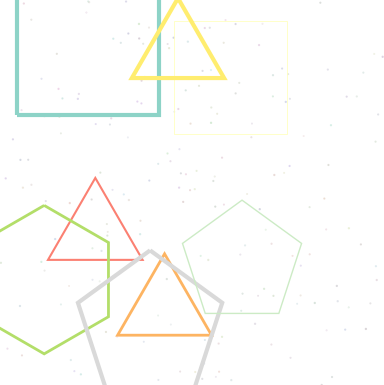[{"shape": "square", "thickness": 3, "radius": 0.92, "center": [0.228, 0.885]}, {"shape": "square", "thickness": 0.5, "radius": 0.73, "center": [0.599, 0.798]}, {"shape": "triangle", "thickness": 1.5, "radius": 0.71, "center": [0.248, 0.396]}, {"shape": "triangle", "thickness": 2, "radius": 0.7, "center": [0.427, 0.2]}, {"shape": "hexagon", "thickness": 2, "radius": 0.96, "center": [0.115, 0.274]}, {"shape": "pentagon", "thickness": 3, "radius": 0.99, "center": [0.39, 0.153]}, {"shape": "pentagon", "thickness": 1, "radius": 0.81, "center": [0.629, 0.317]}, {"shape": "triangle", "thickness": 3, "radius": 0.69, "center": [0.462, 0.866]}]